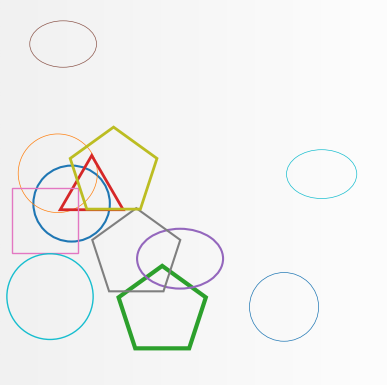[{"shape": "circle", "thickness": 0.5, "radius": 0.45, "center": [0.733, 0.203]}, {"shape": "circle", "thickness": 1.5, "radius": 0.49, "center": [0.185, 0.471]}, {"shape": "circle", "thickness": 0.5, "radius": 0.51, "center": [0.149, 0.55]}, {"shape": "pentagon", "thickness": 3, "radius": 0.59, "center": [0.419, 0.191]}, {"shape": "triangle", "thickness": 2, "radius": 0.47, "center": [0.237, 0.502]}, {"shape": "oval", "thickness": 1.5, "radius": 0.55, "center": [0.465, 0.328]}, {"shape": "oval", "thickness": 0.5, "radius": 0.43, "center": [0.163, 0.886]}, {"shape": "square", "thickness": 1, "radius": 0.42, "center": [0.116, 0.427]}, {"shape": "pentagon", "thickness": 1.5, "radius": 0.6, "center": [0.352, 0.34]}, {"shape": "pentagon", "thickness": 2, "radius": 0.59, "center": [0.293, 0.552]}, {"shape": "circle", "thickness": 1, "radius": 0.56, "center": [0.129, 0.23]}, {"shape": "oval", "thickness": 0.5, "radius": 0.45, "center": [0.83, 0.548]}]